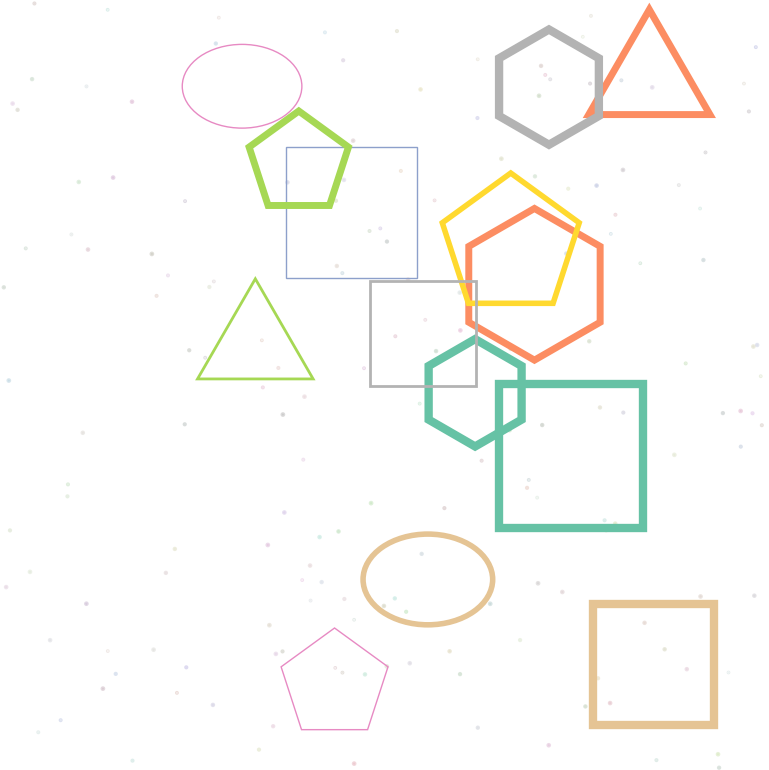[{"shape": "hexagon", "thickness": 3, "radius": 0.35, "center": [0.617, 0.49]}, {"shape": "square", "thickness": 3, "radius": 0.47, "center": [0.742, 0.408]}, {"shape": "hexagon", "thickness": 2.5, "radius": 0.49, "center": [0.694, 0.631]}, {"shape": "triangle", "thickness": 2.5, "radius": 0.45, "center": [0.843, 0.897]}, {"shape": "square", "thickness": 0.5, "radius": 0.42, "center": [0.457, 0.724]}, {"shape": "oval", "thickness": 0.5, "radius": 0.39, "center": [0.314, 0.888]}, {"shape": "pentagon", "thickness": 0.5, "radius": 0.36, "center": [0.434, 0.111]}, {"shape": "triangle", "thickness": 1, "radius": 0.43, "center": [0.332, 0.551]}, {"shape": "pentagon", "thickness": 2.5, "radius": 0.34, "center": [0.388, 0.788]}, {"shape": "pentagon", "thickness": 2, "radius": 0.47, "center": [0.663, 0.682]}, {"shape": "oval", "thickness": 2, "radius": 0.42, "center": [0.556, 0.247]}, {"shape": "square", "thickness": 3, "radius": 0.39, "center": [0.849, 0.137]}, {"shape": "hexagon", "thickness": 3, "radius": 0.37, "center": [0.713, 0.887]}, {"shape": "square", "thickness": 1, "radius": 0.34, "center": [0.55, 0.567]}]